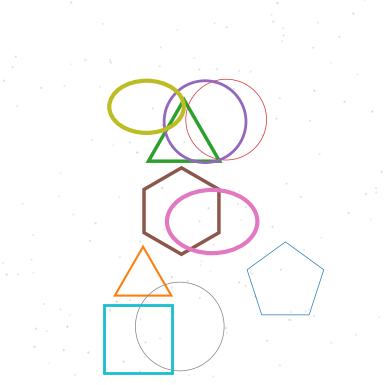[{"shape": "pentagon", "thickness": 0.5, "radius": 0.52, "center": [0.741, 0.267]}, {"shape": "triangle", "thickness": 1.5, "radius": 0.42, "center": [0.372, 0.275]}, {"shape": "triangle", "thickness": 2.5, "radius": 0.53, "center": [0.478, 0.635]}, {"shape": "circle", "thickness": 0.5, "radius": 0.52, "center": [0.587, 0.689]}, {"shape": "circle", "thickness": 2, "radius": 0.53, "center": [0.533, 0.684]}, {"shape": "hexagon", "thickness": 2.5, "radius": 0.56, "center": [0.471, 0.452]}, {"shape": "oval", "thickness": 3, "radius": 0.59, "center": [0.551, 0.425]}, {"shape": "circle", "thickness": 0.5, "radius": 0.58, "center": [0.467, 0.152]}, {"shape": "oval", "thickness": 3, "radius": 0.48, "center": [0.381, 0.723]}, {"shape": "square", "thickness": 2, "radius": 0.44, "center": [0.359, 0.12]}]